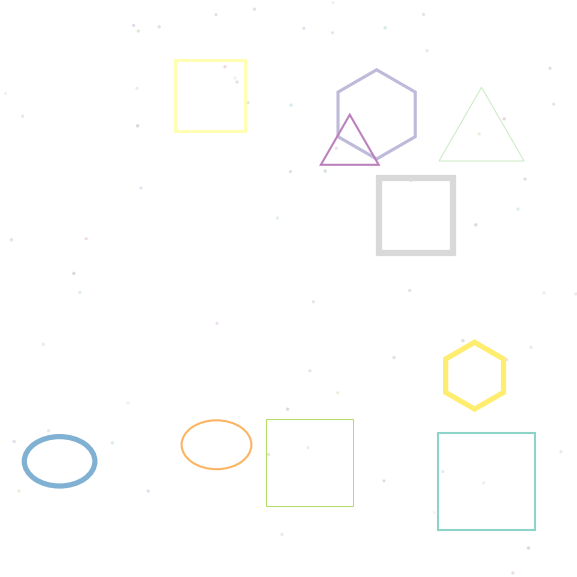[{"shape": "square", "thickness": 1, "radius": 0.42, "center": [0.843, 0.165]}, {"shape": "square", "thickness": 1.5, "radius": 0.31, "center": [0.364, 0.834]}, {"shape": "hexagon", "thickness": 1.5, "radius": 0.39, "center": [0.652, 0.801]}, {"shape": "oval", "thickness": 2.5, "radius": 0.31, "center": [0.103, 0.2]}, {"shape": "oval", "thickness": 1, "radius": 0.3, "center": [0.375, 0.229]}, {"shape": "square", "thickness": 0.5, "radius": 0.38, "center": [0.535, 0.198]}, {"shape": "square", "thickness": 3, "radius": 0.32, "center": [0.721, 0.626]}, {"shape": "triangle", "thickness": 1, "radius": 0.29, "center": [0.606, 0.743]}, {"shape": "triangle", "thickness": 0.5, "radius": 0.43, "center": [0.834, 0.763]}, {"shape": "hexagon", "thickness": 2.5, "radius": 0.29, "center": [0.822, 0.349]}]